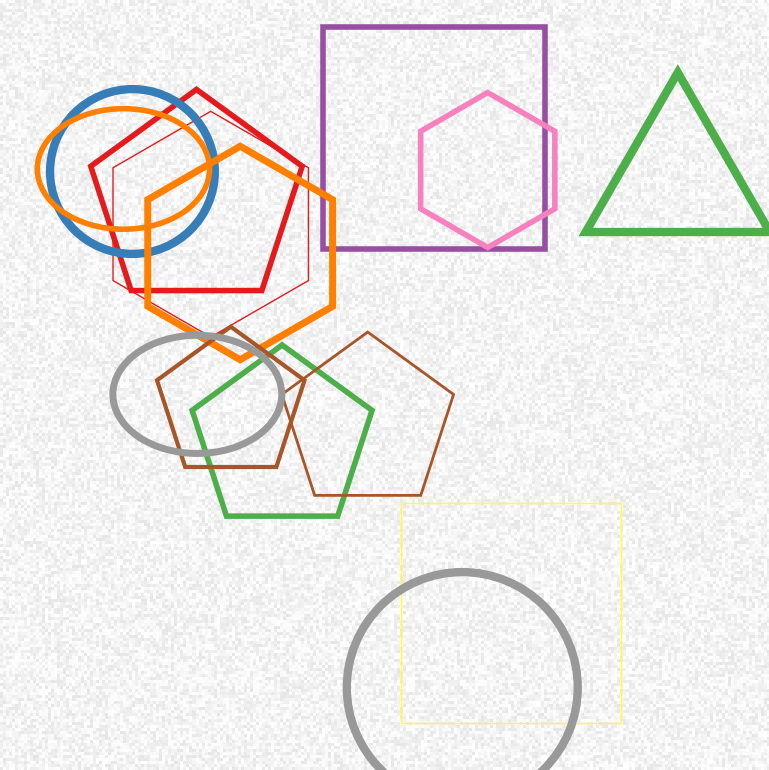[{"shape": "pentagon", "thickness": 2, "radius": 0.72, "center": [0.255, 0.739]}, {"shape": "hexagon", "thickness": 0.5, "radius": 0.73, "center": [0.274, 0.709]}, {"shape": "circle", "thickness": 3, "radius": 0.54, "center": [0.172, 0.777]}, {"shape": "pentagon", "thickness": 2, "radius": 0.61, "center": [0.366, 0.429]}, {"shape": "triangle", "thickness": 3, "radius": 0.69, "center": [0.88, 0.768]}, {"shape": "square", "thickness": 2, "radius": 0.72, "center": [0.563, 0.821]}, {"shape": "oval", "thickness": 2, "radius": 0.56, "center": [0.16, 0.781]}, {"shape": "hexagon", "thickness": 2.5, "radius": 0.69, "center": [0.312, 0.671]}, {"shape": "square", "thickness": 0.5, "radius": 0.71, "center": [0.664, 0.204]}, {"shape": "pentagon", "thickness": 1.5, "radius": 0.5, "center": [0.3, 0.475]}, {"shape": "pentagon", "thickness": 1, "radius": 0.59, "center": [0.478, 0.452]}, {"shape": "hexagon", "thickness": 2, "radius": 0.5, "center": [0.633, 0.779]}, {"shape": "oval", "thickness": 2.5, "radius": 0.55, "center": [0.256, 0.488]}, {"shape": "circle", "thickness": 3, "radius": 0.75, "center": [0.6, 0.107]}]